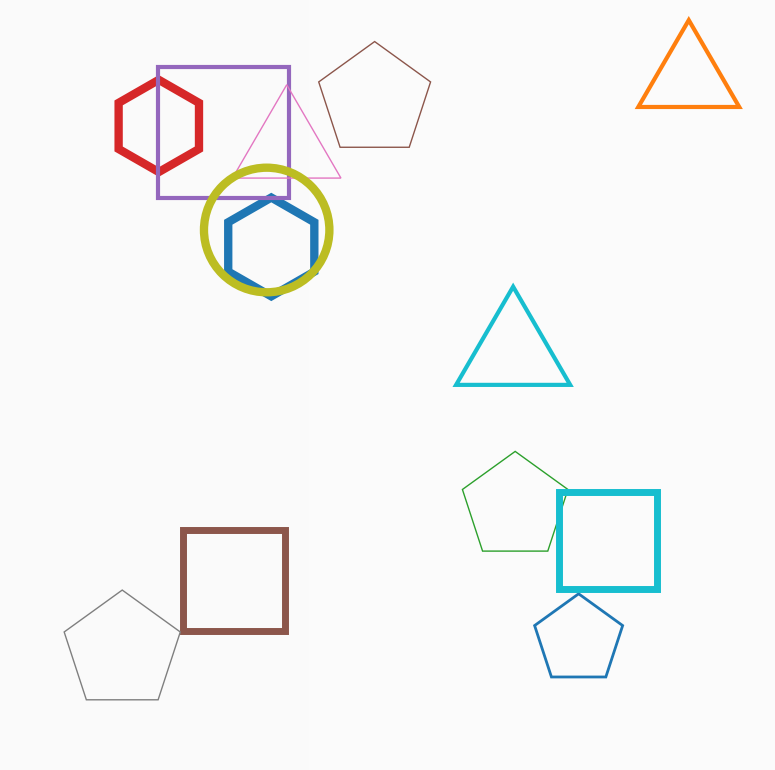[{"shape": "pentagon", "thickness": 1, "radius": 0.3, "center": [0.747, 0.169]}, {"shape": "hexagon", "thickness": 3, "radius": 0.32, "center": [0.35, 0.679]}, {"shape": "triangle", "thickness": 1.5, "radius": 0.38, "center": [0.889, 0.899]}, {"shape": "pentagon", "thickness": 0.5, "radius": 0.36, "center": [0.665, 0.342]}, {"shape": "hexagon", "thickness": 3, "radius": 0.3, "center": [0.205, 0.836]}, {"shape": "square", "thickness": 1.5, "radius": 0.42, "center": [0.288, 0.828]}, {"shape": "square", "thickness": 2.5, "radius": 0.33, "center": [0.302, 0.246]}, {"shape": "pentagon", "thickness": 0.5, "radius": 0.38, "center": [0.483, 0.87]}, {"shape": "triangle", "thickness": 0.5, "radius": 0.4, "center": [0.37, 0.809]}, {"shape": "pentagon", "thickness": 0.5, "radius": 0.39, "center": [0.158, 0.155]}, {"shape": "circle", "thickness": 3, "radius": 0.4, "center": [0.344, 0.701]}, {"shape": "triangle", "thickness": 1.5, "radius": 0.42, "center": [0.662, 0.543]}, {"shape": "square", "thickness": 2.5, "radius": 0.32, "center": [0.784, 0.298]}]